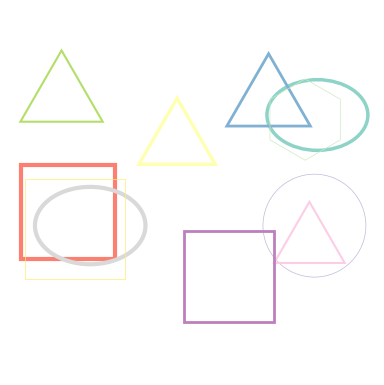[{"shape": "oval", "thickness": 2.5, "radius": 0.66, "center": [0.824, 0.701]}, {"shape": "triangle", "thickness": 2.5, "radius": 0.57, "center": [0.46, 0.631]}, {"shape": "circle", "thickness": 0.5, "radius": 0.67, "center": [0.817, 0.414]}, {"shape": "square", "thickness": 3, "radius": 0.61, "center": [0.176, 0.45]}, {"shape": "triangle", "thickness": 2, "radius": 0.63, "center": [0.698, 0.735]}, {"shape": "triangle", "thickness": 1.5, "radius": 0.62, "center": [0.16, 0.746]}, {"shape": "triangle", "thickness": 1.5, "radius": 0.53, "center": [0.804, 0.37]}, {"shape": "oval", "thickness": 3, "radius": 0.72, "center": [0.234, 0.414]}, {"shape": "square", "thickness": 2, "radius": 0.59, "center": [0.595, 0.282]}, {"shape": "hexagon", "thickness": 0.5, "radius": 0.53, "center": [0.793, 0.689]}, {"shape": "square", "thickness": 0.5, "radius": 0.66, "center": [0.195, 0.405]}]